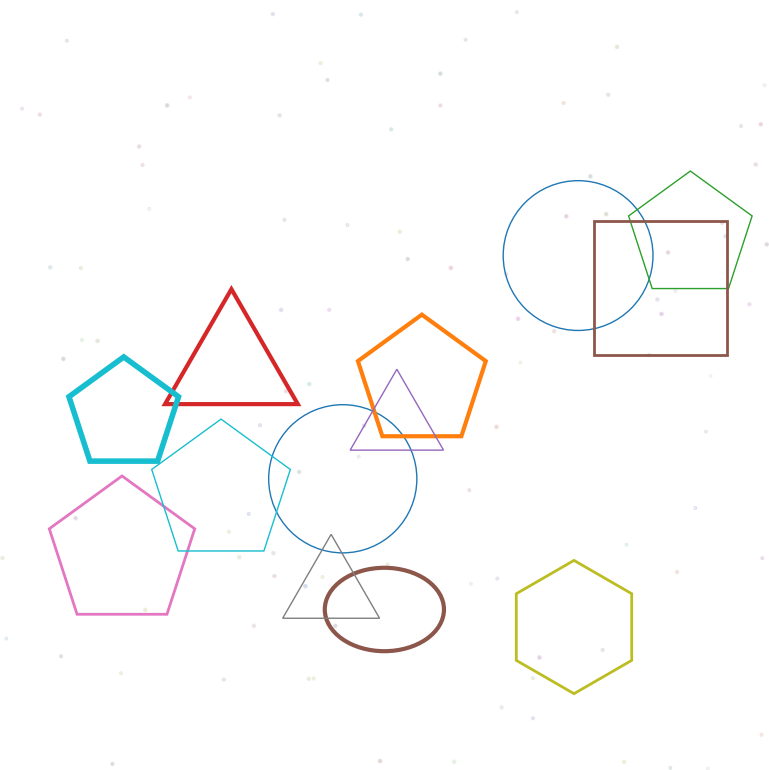[{"shape": "circle", "thickness": 0.5, "radius": 0.49, "center": [0.751, 0.668]}, {"shape": "circle", "thickness": 0.5, "radius": 0.48, "center": [0.445, 0.378]}, {"shape": "pentagon", "thickness": 1.5, "radius": 0.44, "center": [0.548, 0.504]}, {"shape": "pentagon", "thickness": 0.5, "radius": 0.42, "center": [0.897, 0.693]}, {"shape": "triangle", "thickness": 1.5, "radius": 0.5, "center": [0.301, 0.525]}, {"shape": "triangle", "thickness": 0.5, "radius": 0.35, "center": [0.515, 0.45]}, {"shape": "oval", "thickness": 1.5, "radius": 0.39, "center": [0.499, 0.208]}, {"shape": "square", "thickness": 1, "radius": 0.43, "center": [0.858, 0.626]}, {"shape": "pentagon", "thickness": 1, "radius": 0.5, "center": [0.158, 0.283]}, {"shape": "triangle", "thickness": 0.5, "radius": 0.36, "center": [0.43, 0.233]}, {"shape": "hexagon", "thickness": 1, "radius": 0.43, "center": [0.745, 0.186]}, {"shape": "pentagon", "thickness": 0.5, "radius": 0.47, "center": [0.287, 0.361]}, {"shape": "pentagon", "thickness": 2, "radius": 0.37, "center": [0.161, 0.462]}]